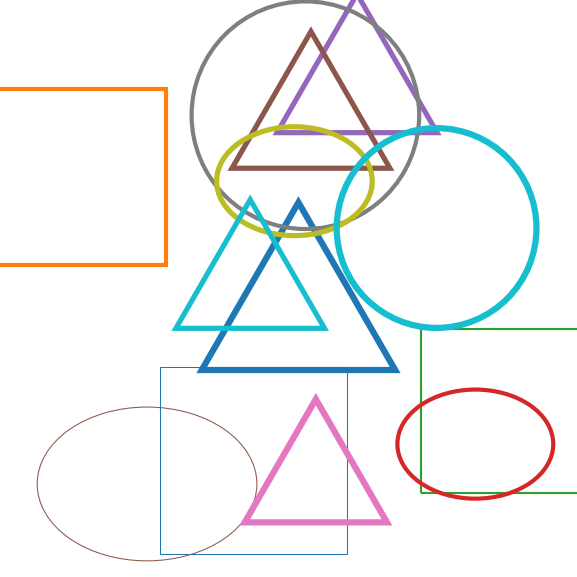[{"shape": "triangle", "thickness": 3, "radius": 0.97, "center": [0.517, 0.455]}, {"shape": "square", "thickness": 0.5, "radius": 0.81, "center": [0.439, 0.202]}, {"shape": "square", "thickness": 2, "radius": 0.76, "center": [0.135, 0.693]}, {"shape": "square", "thickness": 1, "radius": 0.71, "center": [0.871, 0.287]}, {"shape": "oval", "thickness": 2, "radius": 0.67, "center": [0.823, 0.23]}, {"shape": "triangle", "thickness": 2.5, "radius": 0.8, "center": [0.618, 0.849]}, {"shape": "oval", "thickness": 0.5, "radius": 0.95, "center": [0.255, 0.161]}, {"shape": "triangle", "thickness": 2.5, "radius": 0.79, "center": [0.538, 0.787]}, {"shape": "triangle", "thickness": 3, "radius": 0.71, "center": [0.547, 0.166]}, {"shape": "circle", "thickness": 2, "radius": 0.99, "center": [0.529, 0.8]}, {"shape": "oval", "thickness": 2.5, "radius": 0.67, "center": [0.51, 0.685]}, {"shape": "triangle", "thickness": 2.5, "radius": 0.74, "center": [0.433, 0.505]}, {"shape": "circle", "thickness": 3, "radius": 0.86, "center": [0.756, 0.604]}]